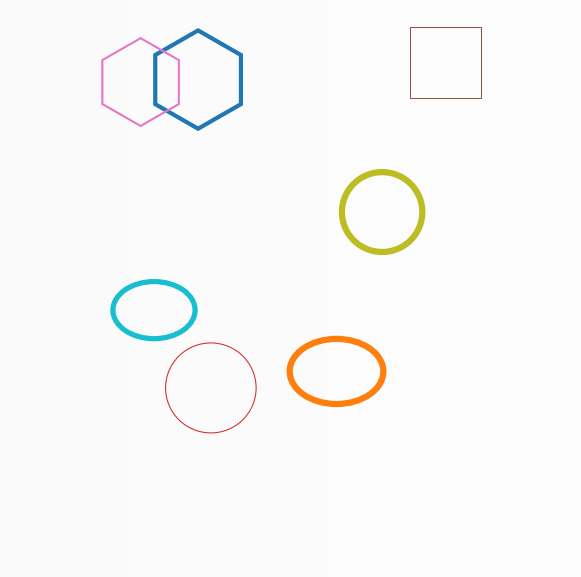[{"shape": "hexagon", "thickness": 2, "radius": 0.43, "center": [0.341, 0.861]}, {"shape": "oval", "thickness": 3, "radius": 0.4, "center": [0.579, 0.356]}, {"shape": "circle", "thickness": 0.5, "radius": 0.39, "center": [0.363, 0.327]}, {"shape": "square", "thickness": 0.5, "radius": 0.31, "center": [0.766, 0.891]}, {"shape": "hexagon", "thickness": 1, "radius": 0.38, "center": [0.242, 0.857]}, {"shape": "circle", "thickness": 3, "radius": 0.35, "center": [0.657, 0.632]}, {"shape": "oval", "thickness": 2.5, "radius": 0.35, "center": [0.265, 0.462]}]